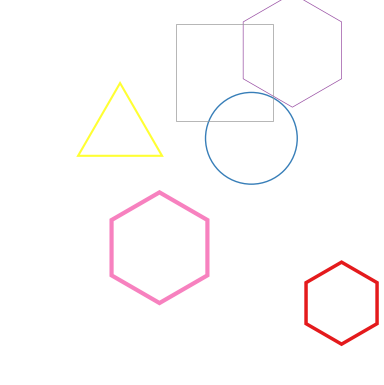[{"shape": "hexagon", "thickness": 2.5, "radius": 0.53, "center": [0.887, 0.213]}, {"shape": "circle", "thickness": 1, "radius": 0.6, "center": [0.653, 0.641]}, {"shape": "hexagon", "thickness": 0.5, "radius": 0.74, "center": [0.759, 0.869]}, {"shape": "triangle", "thickness": 1.5, "radius": 0.63, "center": [0.312, 0.658]}, {"shape": "hexagon", "thickness": 3, "radius": 0.72, "center": [0.414, 0.357]}, {"shape": "square", "thickness": 0.5, "radius": 0.63, "center": [0.584, 0.812]}]